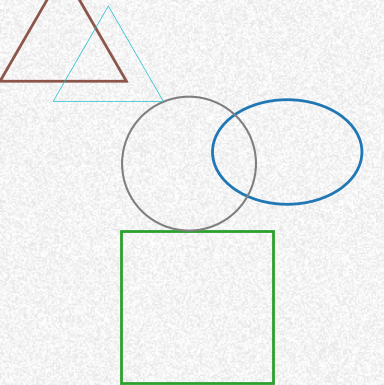[{"shape": "oval", "thickness": 2, "radius": 0.97, "center": [0.746, 0.605]}, {"shape": "square", "thickness": 2, "radius": 0.99, "center": [0.512, 0.203]}, {"shape": "triangle", "thickness": 2, "radius": 0.95, "center": [0.164, 0.884]}, {"shape": "circle", "thickness": 1.5, "radius": 0.87, "center": [0.491, 0.575]}, {"shape": "triangle", "thickness": 0.5, "radius": 0.83, "center": [0.281, 0.819]}]